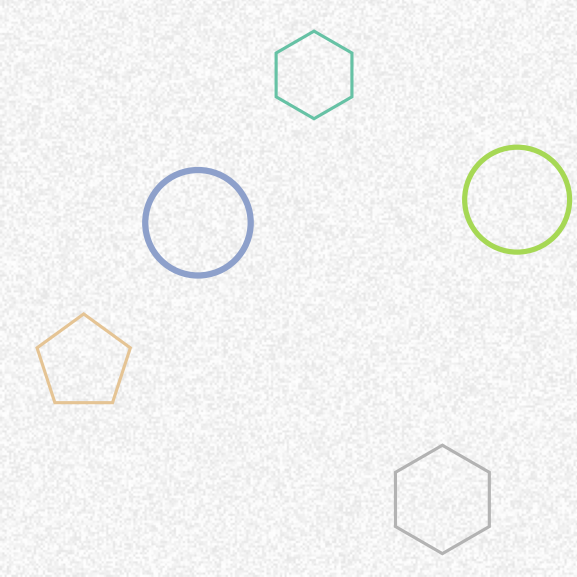[{"shape": "hexagon", "thickness": 1.5, "radius": 0.38, "center": [0.544, 0.869]}, {"shape": "circle", "thickness": 3, "radius": 0.46, "center": [0.343, 0.613]}, {"shape": "circle", "thickness": 2.5, "radius": 0.45, "center": [0.895, 0.653]}, {"shape": "pentagon", "thickness": 1.5, "radius": 0.42, "center": [0.145, 0.371]}, {"shape": "hexagon", "thickness": 1.5, "radius": 0.47, "center": [0.766, 0.134]}]